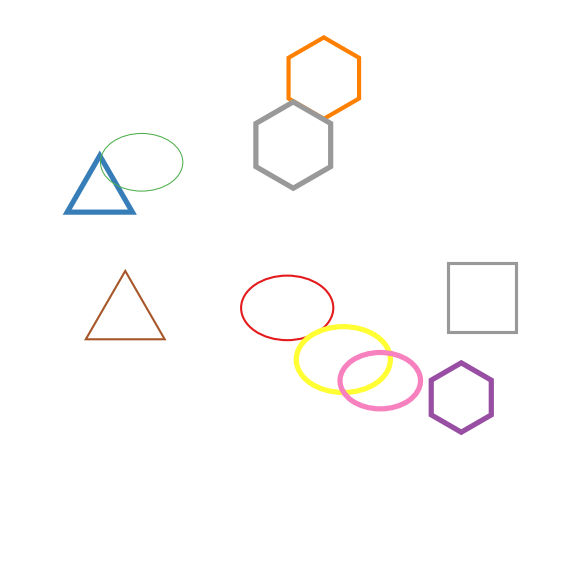[{"shape": "oval", "thickness": 1, "radius": 0.4, "center": [0.497, 0.466]}, {"shape": "triangle", "thickness": 2.5, "radius": 0.33, "center": [0.173, 0.664]}, {"shape": "oval", "thickness": 0.5, "radius": 0.36, "center": [0.245, 0.718]}, {"shape": "hexagon", "thickness": 2.5, "radius": 0.3, "center": [0.799, 0.311]}, {"shape": "hexagon", "thickness": 2, "radius": 0.35, "center": [0.561, 0.864]}, {"shape": "oval", "thickness": 2.5, "radius": 0.41, "center": [0.594, 0.377]}, {"shape": "triangle", "thickness": 1, "radius": 0.39, "center": [0.217, 0.451]}, {"shape": "oval", "thickness": 2.5, "radius": 0.35, "center": [0.658, 0.34]}, {"shape": "square", "thickness": 1.5, "radius": 0.3, "center": [0.835, 0.484]}, {"shape": "hexagon", "thickness": 2.5, "radius": 0.37, "center": [0.508, 0.748]}]